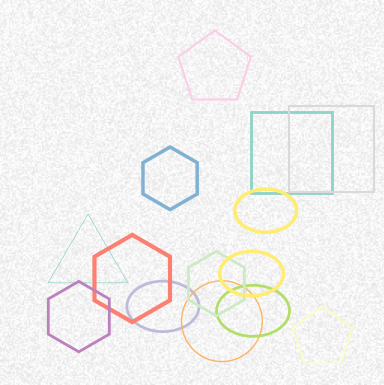[{"shape": "triangle", "thickness": 0.5, "radius": 0.6, "center": [0.228, 0.325]}, {"shape": "square", "thickness": 2, "radius": 0.53, "center": [0.757, 0.603]}, {"shape": "pentagon", "thickness": 1, "radius": 0.41, "center": [0.838, 0.122]}, {"shape": "oval", "thickness": 2, "radius": 0.47, "center": [0.423, 0.204]}, {"shape": "hexagon", "thickness": 3, "radius": 0.57, "center": [0.343, 0.277]}, {"shape": "hexagon", "thickness": 2.5, "radius": 0.41, "center": [0.442, 0.537]}, {"shape": "circle", "thickness": 1, "radius": 0.52, "center": [0.576, 0.166]}, {"shape": "oval", "thickness": 2, "radius": 0.47, "center": [0.657, 0.193]}, {"shape": "pentagon", "thickness": 1.5, "radius": 0.5, "center": [0.557, 0.822]}, {"shape": "square", "thickness": 1.5, "radius": 0.55, "center": [0.862, 0.613]}, {"shape": "hexagon", "thickness": 2, "radius": 0.46, "center": [0.205, 0.178]}, {"shape": "hexagon", "thickness": 2, "radius": 0.42, "center": [0.562, 0.263]}, {"shape": "oval", "thickness": 2.5, "radius": 0.41, "center": [0.653, 0.289]}, {"shape": "oval", "thickness": 2.5, "radius": 0.4, "center": [0.69, 0.453]}]